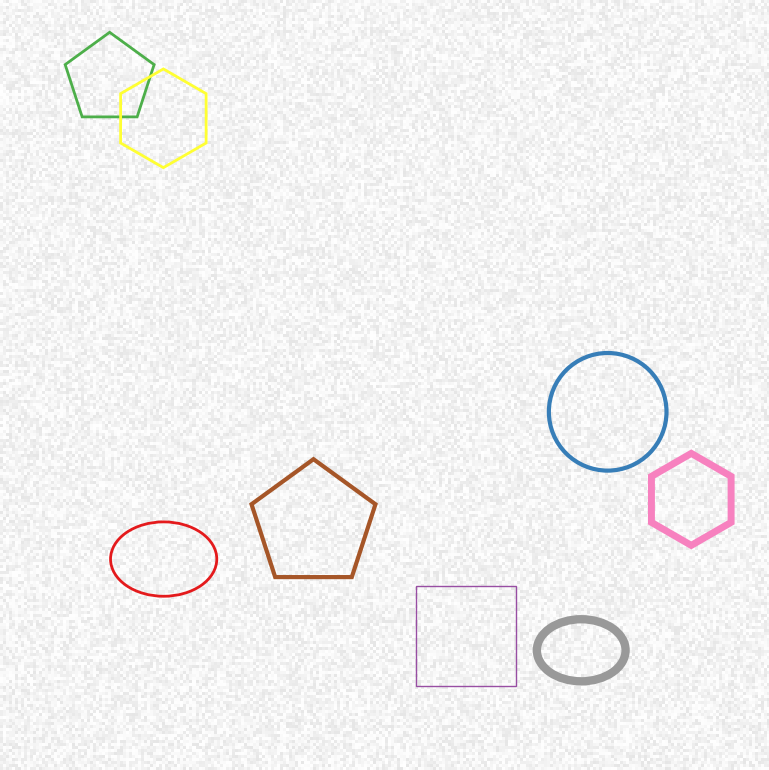[{"shape": "oval", "thickness": 1, "radius": 0.34, "center": [0.213, 0.274]}, {"shape": "circle", "thickness": 1.5, "radius": 0.38, "center": [0.789, 0.465]}, {"shape": "pentagon", "thickness": 1, "radius": 0.3, "center": [0.142, 0.897]}, {"shape": "square", "thickness": 0.5, "radius": 0.32, "center": [0.605, 0.174]}, {"shape": "hexagon", "thickness": 1, "radius": 0.32, "center": [0.212, 0.846]}, {"shape": "pentagon", "thickness": 1.5, "radius": 0.42, "center": [0.407, 0.319]}, {"shape": "hexagon", "thickness": 2.5, "radius": 0.3, "center": [0.898, 0.351]}, {"shape": "oval", "thickness": 3, "radius": 0.29, "center": [0.755, 0.155]}]